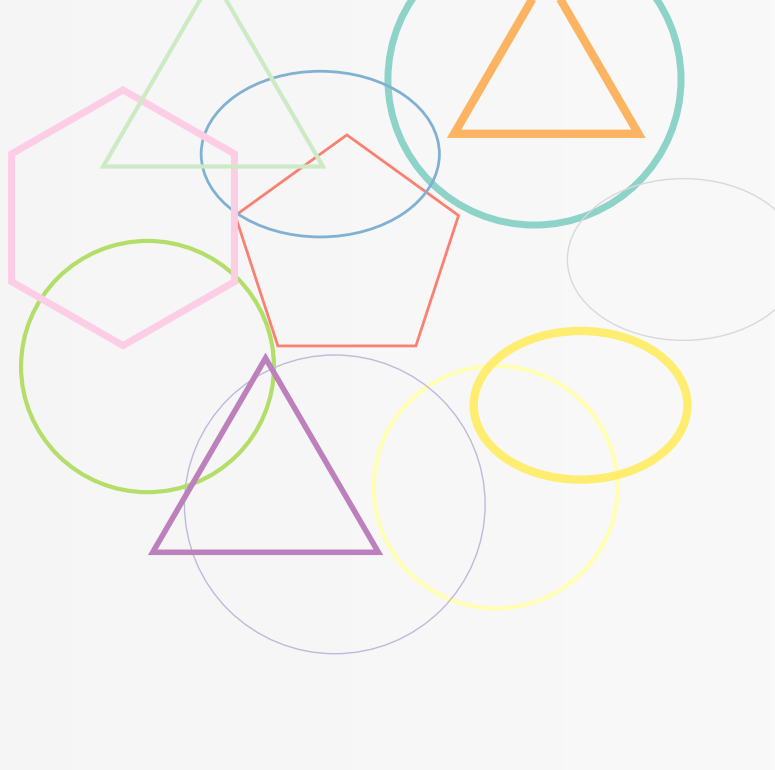[{"shape": "circle", "thickness": 2.5, "radius": 0.95, "center": [0.69, 0.897]}, {"shape": "circle", "thickness": 1.5, "radius": 0.79, "center": [0.64, 0.367]}, {"shape": "circle", "thickness": 0.5, "radius": 0.97, "center": [0.432, 0.345]}, {"shape": "pentagon", "thickness": 1, "radius": 0.76, "center": [0.448, 0.673]}, {"shape": "oval", "thickness": 1, "radius": 0.77, "center": [0.413, 0.8]}, {"shape": "triangle", "thickness": 3, "radius": 0.69, "center": [0.705, 0.895]}, {"shape": "circle", "thickness": 1.5, "radius": 0.82, "center": [0.19, 0.524]}, {"shape": "hexagon", "thickness": 2.5, "radius": 0.83, "center": [0.159, 0.717]}, {"shape": "oval", "thickness": 0.5, "radius": 0.75, "center": [0.882, 0.663]}, {"shape": "triangle", "thickness": 2, "radius": 0.84, "center": [0.343, 0.367]}, {"shape": "triangle", "thickness": 1.5, "radius": 0.82, "center": [0.275, 0.866]}, {"shape": "oval", "thickness": 3, "radius": 0.69, "center": [0.749, 0.474]}]